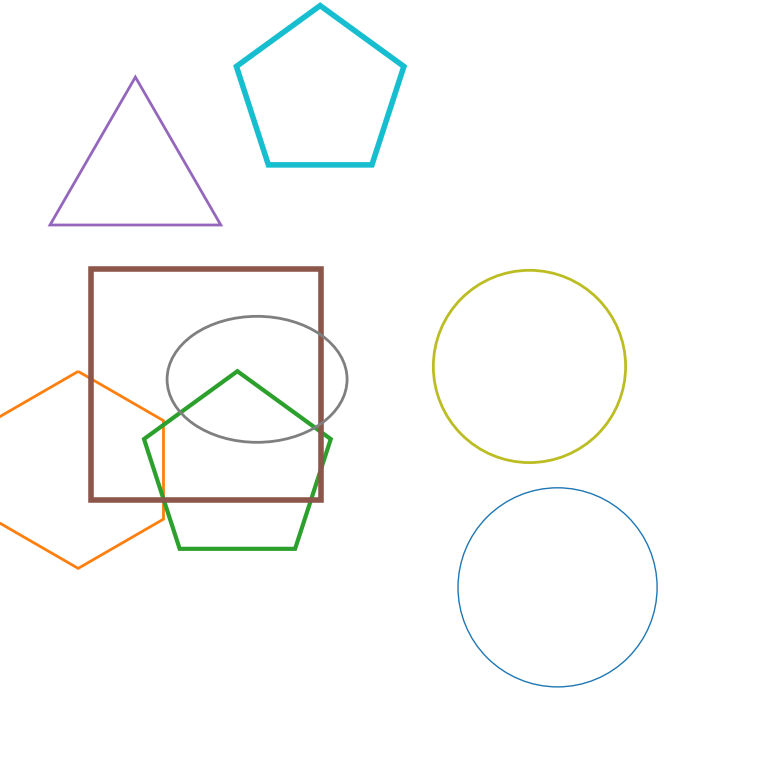[{"shape": "circle", "thickness": 0.5, "radius": 0.65, "center": [0.724, 0.237]}, {"shape": "hexagon", "thickness": 1, "radius": 0.64, "center": [0.102, 0.39]}, {"shape": "pentagon", "thickness": 1.5, "radius": 0.64, "center": [0.308, 0.39]}, {"shape": "triangle", "thickness": 1, "radius": 0.64, "center": [0.176, 0.772]}, {"shape": "square", "thickness": 2, "radius": 0.75, "center": [0.267, 0.501]}, {"shape": "oval", "thickness": 1, "radius": 0.58, "center": [0.334, 0.507]}, {"shape": "circle", "thickness": 1, "radius": 0.62, "center": [0.688, 0.524]}, {"shape": "pentagon", "thickness": 2, "radius": 0.57, "center": [0.416, 0.878]}]